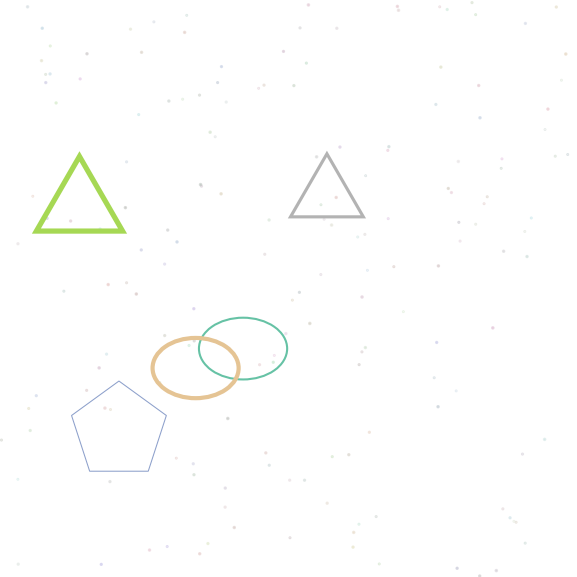[{"shape": "oval", "thickness": 1, "radius": 0.38, "center": [0.421, 0.396]}, {"shape": "pentagon", "thickness": 0.5, "radius": 0.43, "center": [0.206, 0.253]}, {"shape": "triangle", "thickness": 2.5, "radius": 0.43, "center": [0.138, 0.642]}, {"shape": "oval", "thickness": 2, "radius": 0.37, "center": [0.339, 0.362]}, {"shape": "triangle", "thickness": 1.5, "radius": 0.36, "center": [0.566, 0.66]}]